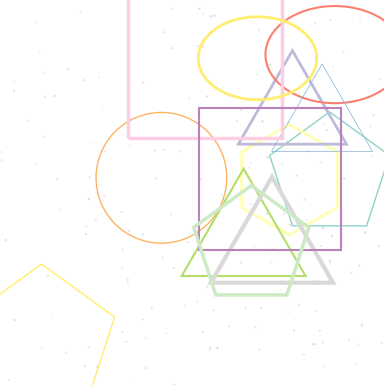[{"shape": "pentagon", "thickness": 1, "radius": 0.82, "center": [0.856, 0.546]}, {"shape": "hexagon", "thickness": 2, "radius": 0.72, "center": [0.752, 0.533]}, {"shape": "triangle", "thickness": 2, "radius": 0.81, "center": [0.759, 0.707]}, {"shape": "oval", "thickness": 1.5, "radius": 0.9, "center": [0.87, 0.858]}, {"shape": "triangle", "thickness": 0.5, "radius": 0.76, "center": [0.836, 0.683]}, {"shape": "circle", "thickness": 1, "radius": 0.85, "center": [0.419, 0.538]}, {"shape": "triangle", "thickness": 1.5, "radius": 0.93, "center": [0.633, 0.376]}, {"shape": "square", "thickness": 2.5, "radius": 1.0, "center": [0.532, 0.842]}, {"shape": "triangle", "thickness": 3, "radius": 0.92, "center": [0.706, 0.357]}, {"shape": "square", "thickness": 1.5, "radius": 0.92, "center": [0.701, 0.536]}, {"shape": "pentagon", "thickness": 2.5, "radius": 0.79, "center": [0.653, 0.361]}, {"shape": "oval", "thickness": 2, "radius": 0.77, "center": [0.669, 0.849]}, {"shape": "pentagon", "thickness": 1, "radius": 1.0, "center": [0.108, 0.115]}]